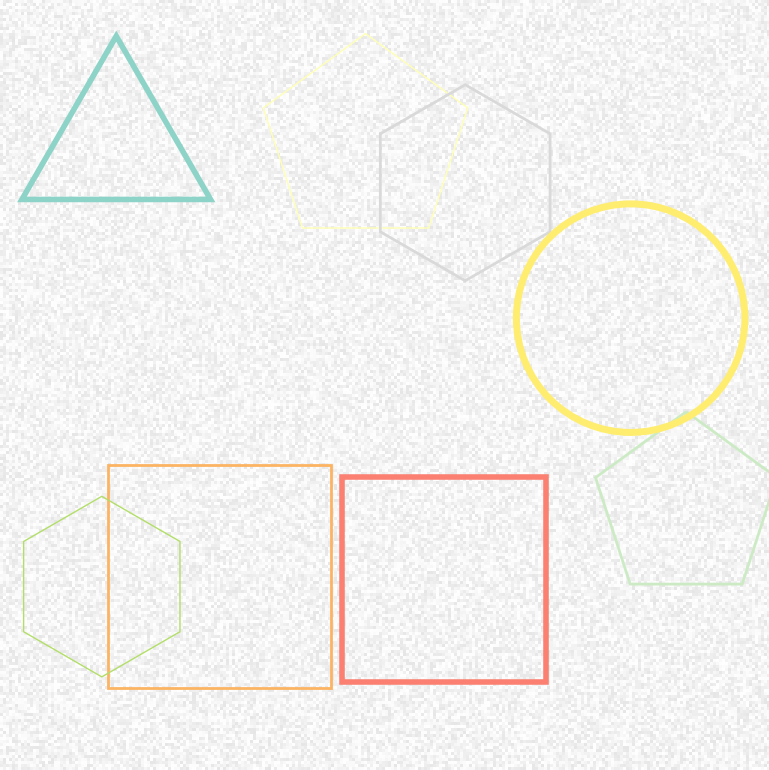[{"shape": "triangle", "thickness": 2, "radius": 0.71, "center": [0.151, 0.812]}, {"shape": "pentagon", "thickness": 0.5, "radius": 0.7, "center": [0.475, 0.817]}, {"shape": "square", "thickness": 2, "radius": 0.66, "center": [0.577, 0.247]}, {"shape": "square", "thickness": 1, "radius": 0.72, "center": [0.285, 0.251]}, {"shape": "hexagon", "thickness": 0.5, "radius": 0.59, "center": [0.132, 0.238]}, {"shape": "hexagon", "thickness": 1, "radius": 0.64, "center": [0.604, 0.763]}, {"shape": "pentagon", "thickness": 1, "radius": 0.62, "center": [0.891, 0.342]}, {"shape": "circle", "thickness": 2.5, "radius": 0.74, "center": [0.819, 0.587]}]